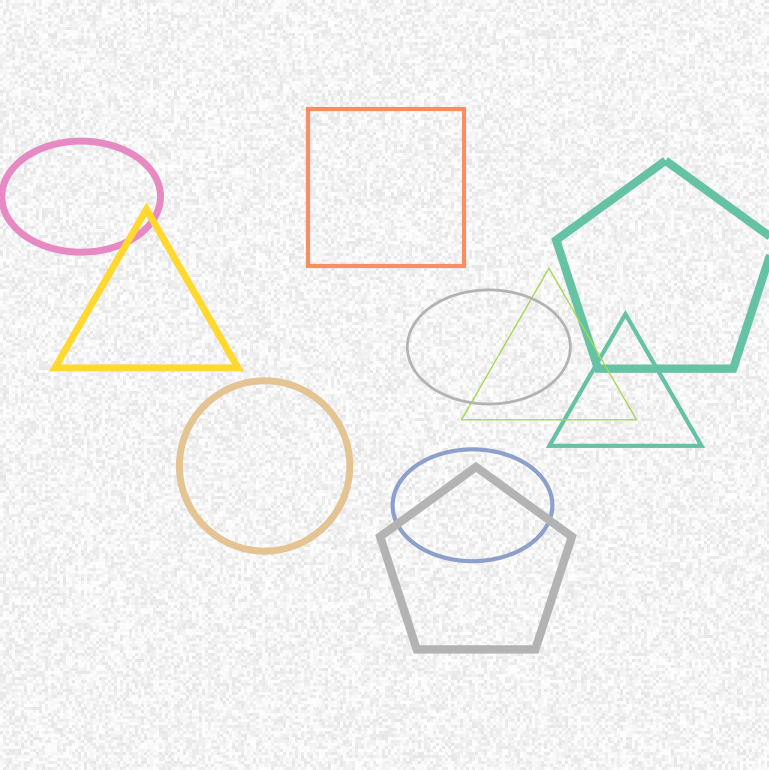[{"shape": "triangle", "thickness": 1.5, "radius": 0.57, "center": [0.812, 0.478]}, {"shape": "pentagon", "thickness": 3, "radius": 0.75, "center": [0.864, 0.642]}, {"shape": "square", "thickness": 1.5, "radius": 0.51, "center": [0.502, 0.757]}, {"shape": "oval", "thickness": 1.5, "radius": 0.52, "center": [0.614, 0.344]}, {"shape": "oval", "thickness": 2.5, "radius": 0.52, "center": [0.105, 0.745]}, {"shape": "triangle", "thickness": 0.5, "radius": 0.66, "center": [0.713, 0.52]}, {"shape": "triangle", "thickness": 2.5, "radius": 0.69, "center": [0.19, 0.591]}, {"shape": "circle", "thickness": 2.5, "radius": 0.55, "center": [0.344, 0.395]}, {"shape": "pentagon", "thickness": 3, "radius": 0.65, "center": [0.618, 0.263]}, {"shape": "oval", "thickness": 1, "radius": 0.53, "center": [0.635, 0.549]}]